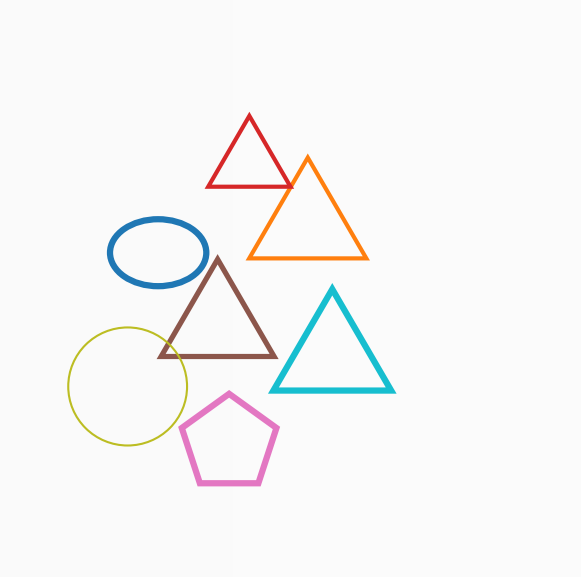[{"shape": "oval", "thickness": 3, "radius": 0.41, "center": [0.272, 0.562]}, {"shape": "triangle", "thickness": 2, "radius": 0.58, "center": [0.53, 0.61]}, {"shape": "triangle", "thickness": 2, "radius": 0.41, "center": [0.429, 0.717]}, {"shape": "triangle", "thickness": 2.5, "radius": 0.56, "center": [0.374, 0.438]}, {"shape": "pentagon", "thickness": 3, "radius": 0.43, "center": [0.394, 0.232]}, {"shape": "circle", "thickness": 1, "radius": 0.51, "center": [0.22, 0.33]}, {"shape": "triangle", "thickness": 3, "radius": 0.58, "center": [0.572, 0.381]}]